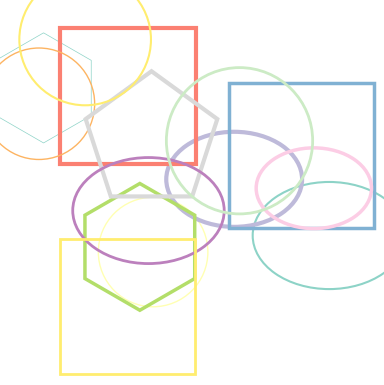[{"shape": "hexagon", "thickness": 0.5, "radius": 0.72, "center": [0.113, 0.772]}, {"shape": "oval", "thickness": 1.5, "radius": 0.99, "center": [0.855, 0.388]}, {"shape": "circle", "thickness": 1, "radius": 0.71, "center": [0.398, 0.345]}, {"shape": "oval", "thickness": 3, "radius": 0.88, "center": [0.608, 0.534]}, {"shape": "square", "thickness": 3, "radius": 0.88, "center": [0.333, 0.751]}, {"shape": "square", "thickness": 2.5, "radius": 0.94, "center": [0.783, 0.596]}, {"shape": "circle", "thickness": 1, "radius": 0.72, "center": [0.101, 0.731]}, {"shape": "hexagon", "thickness": 2.5, "radius": 0.82, "center": [0.363, 0.359]}, {"shape": "oval", "thickness": 2.5, "radius": 0.75, "center": [0.815, 0.511]}, {"shape": "pentagon", "thickness": 3, "radius": 0.9, "center": [0.394, 0.635]}, {"shape": "oval", "thickness": 2, "radius": 0.98, "center": [0.386, 0.453]}, {"shape": "circle", "thickness": 2, "radius": 0.95, "center": [0.622, 0.634]}, {"shape": "circle", "thickness": 1.5, "radius": 0.85, "center": [0.221, 0.897]}, {"shape": "square", "thickness": 2, "radius": 0.88, "center": [0.332, 0.203]}]